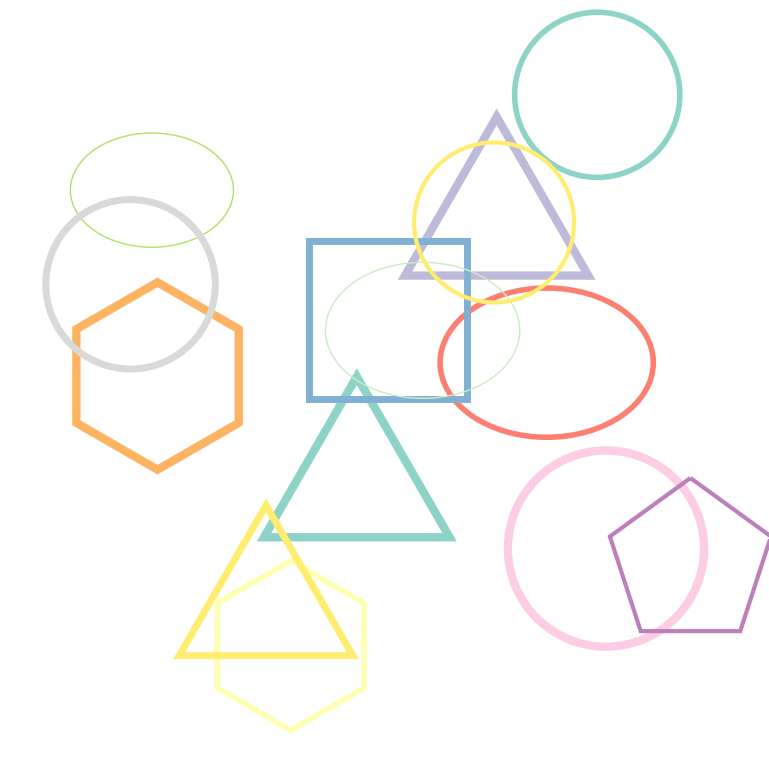[{"shape": "triangle", "thickness": 3, "radius": 0.7, "center": [0.463, 0.372]}, {"shape": "circle", "thickness": 2, "radius": 0.54, "center": [0.776, 0.877]}, {"shape": "hexagon", "thickness": 2, "radius": 0.55, "center": [0.378, 0.162]}, {"shape": "triangle", "thickness": 3, "radius": 0.69, "center": [0.645, 0.711]}, {"shape": "oval", "thickness": 2, "radius": 0.69, "center": [0.71, 0.529]}, {"shape": "square", "thickness": 2.5, "radius": 0.51, "center": [0.504, 0.585]}, {"shape": "hexagon", "thickness": 3, "radius": 0.61, "center": [0.205, 0.512]}, {"shape": "oval", "thickness": 0.5, "radius": 0.53, "center": [0.197, 0.753]}, {"shape": "circle", "thickness": 3, "radius": 0.64, "center": [0.787, 0.288]}, {"shape": "circle", "thickness": 2.5, "radius": 0.55, "center": [0.17, 0.631]}, {"shape": "pentagon", "thickness": 1.5, "radius": 0.55, "center": [0.897, 0.269]}, {"shape": "oval", "thickness": 0.5, "radius": 0.63, "center": [0.549, 0.571]}, {"shape": "circle", "thickness": 1.5, "radius": 0.52, "center": [0.642, 0.711]}, {"shape": "triangle", "thickness": 2.5, "radius": 0.65, "center": [0.345, 0.214]}]